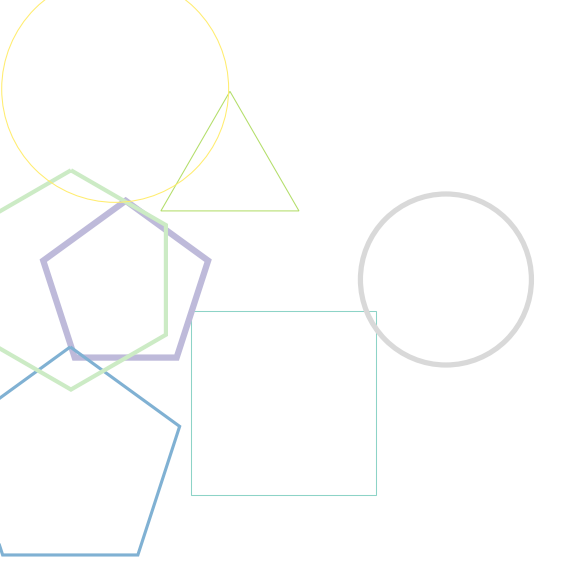[{"shape": "square", "thickness": 0.5, "radius": 0.8, "center": [0.491, 0.301]}, {"shape": "pentagon", "thickness": 3, "radius": 0.75, "center": [0.218, 0.501]}, {"shape": "pentagon", "thickness": 1.5, "radius": 1.0, "center": [0.122, 0.199]}, {"shape": "triangle", "thickness": 0.5, "radius": 0.69, "center": [0.398, 0.703]}, {"shape": "circle", "thickness": 2.5, "radius": 0.74, "center": [0.772, 0.515]}, {"shape": "hexagon", "thickness": 2, "radius": 0.95, "center": [0.123, 0.514]}, {"shape": "circle", "thickness": 0.5, "radius": 0.98, "center": [0.199, 0.845]}]